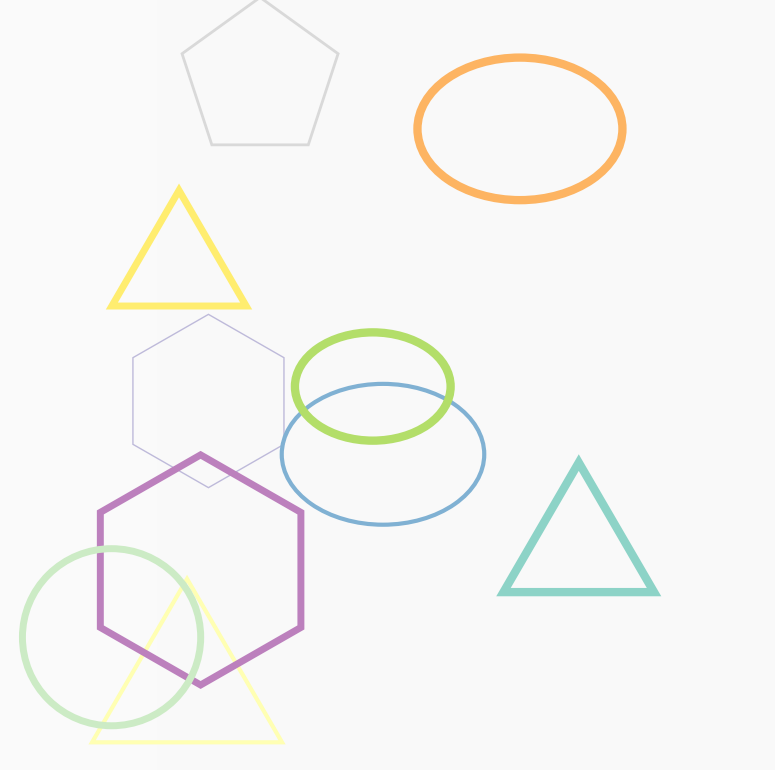[{"shape": "triangle", "thickness": 3, "radius": 0.56, "center": [0.747, 0.287]}, {"shape": "triangle", "thickness": 1.5, "radius": 0.71, "center": [0.241, 0.107]}, {"shape": "hexagon", "thickness": 0.5, "radius": 0.56, "center": [0.269, 0.479]}, {"shape": "oval", "thickness": 1.5, "radius": 0.65, "center": [0.494, 0.41]}, {"shape": "oval", "thickness": 3, "radius": 0.66, "center": [0.671, 0.833]}, {"shape": "oval", "thickness": 3, "radius": 0.5, "center": [0.481, 0.498]}, {"shape": "pentagon", "thickness": 1, "radius": 0.53, "center": [0.336, 0.898]}, {"shape": "hexagon", "thickness": 2.5, "radius": 0.75, "center": [0.259, 0.26]}, {"shape": "circle", "thickness": 2.5, "radius": 0.58, "center": [0.144, 0.172]}, {"shape": "triangle", "thickness": 2.5, "radius": 0.5, "center": [0.231, 0.653]}]